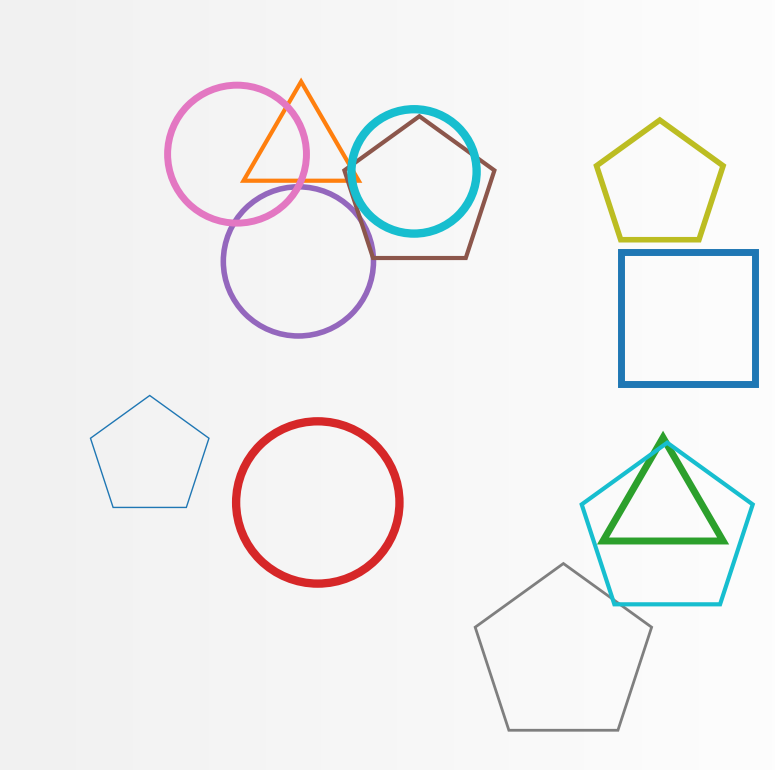[{"shape": "square", "thickness": 2.5, "radius": 0.43, "center": [0.888, 0.587]}, {"shape": "pentagon", "thickness": 0.5, "radius": 0.4, "center": [0.193, 0.406]}, {"shape": "triangle", "thickness": 1.5, "radius": 0.43, "center": [0.389, 0.808]}, {"shape": "triangle", "thickness": 2.5, "radius": 0.45, "center": [0.856, 0.342]}, {"shape": "circle", "thickness": 3, "radius": 0.53, "center": [0.41, 0.347]}, {"shape": "circle", "thickness": 2, "radius": 0.48, "center": [0.385, 0.661]}, {"shape": "pentagon", "thickness": 1.5, "radius": 0.51, "center": [0.541, 0.747]}, {"shape": "circle", "thickness": 2.5, "radius": 0.45, "center": [0.306, 0.8]}, {"shape": "pentagon", "thickness": 1, "radius": 0.6, "center": [0.727, 0.148]}, {"shape": "pentagon", "thickness": 2, "radius": 0.43, "center": [0.851, 0.758]}, {"shape": "circle", "thickness": 3, "radius": 0.4, "center": [0.534, 0.777]}, {"shape": "pentagon", "thickness": 1.5, "radius": 0.58, "center": [0.861, 0.309]}]